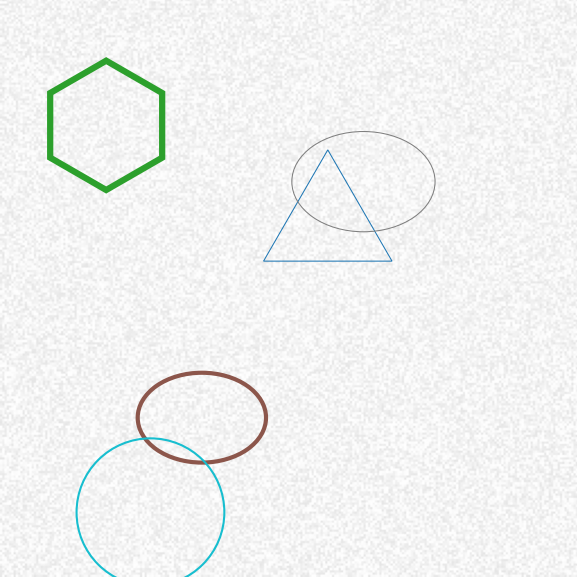[{"shape": "triangle", "thickness": 0.5, "radius": 0.64, "center": [0.568, 0.611]}, {"shape": "hexagon", "thickness": 3, "radius": 0.56, "center": [0.184, 0.782]}, {"shape": "oval", "thickness": 2, "radius": 0.56, "center": [0.35, 0.276]}, {"shape": "oval", "thickness": 0.5, "radius": 0.62, "center": [0.629, 0.685]}, {"shape": "circle", "thickness": 1, "radius": 0.64, "center": [0.261, 0.112]}]